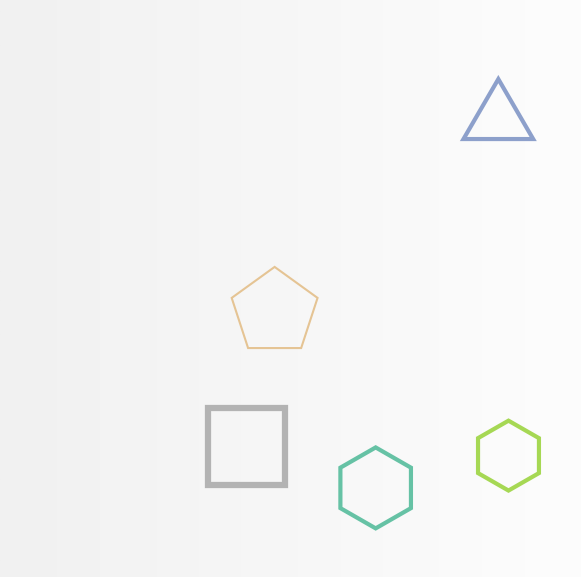[{"shape": "hexagon", "thickness": 2, "radius": 0.35, "center": [0.646, 0.154]}, {"shape": "triangle", "thickness": 2, "radius": 0.35, "center": [0.857, 0.793]}, {"shape": "hexagon", "thickness": 2, "radius": 0.3, "center": [0.875, 0.21]}, {"shape": "pentagon", "thickness": 1, "radius": 0.39, "center": [0.472, 0.459]}, {"shape": "square", "thickness": 3, "radius": 0.33, "center": [0.424, 0.225]}]